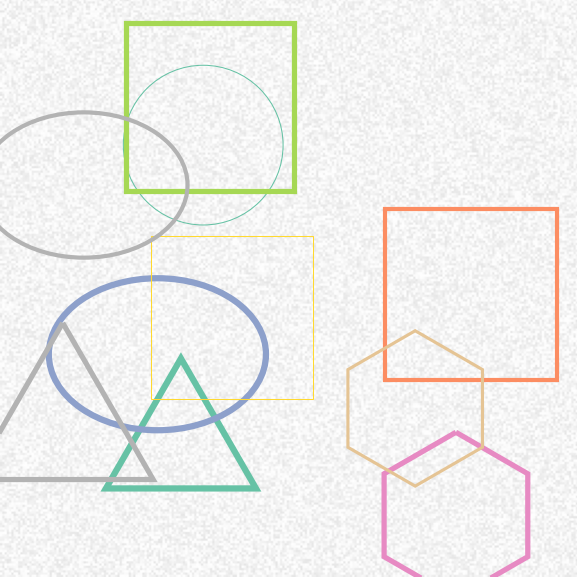[{"shape": "circle", "thickness": 0.5, "radius": 0.69, "center": [0.352, 0.748]}, {"shape": "triangle", "thickness": 3, "radius": 0.75, "center": [0.313, 0.228]}, {"shape": "square", "thickness": 2, "radius": 0.74, "center": [0.816, 0.489]}, {"shape": "oval", "thickness": 3, "radius": 0.94, "center": [0.273, 0.386]}, {"shape": "hexagon", "thickness": 2.5, "radius": 0.72, "center": [0.79, 0.107]}, {"shape": "square", "thickness": 2.5, "radius": 0.73, "center": [0.363, 0.815]}, {"shape": "square", "thickness": 0.5, "radius": 0.7, "center": [0.401, 0.45]}, {"shape": "hexagon", "thickness": 1.5, "radius": 0.67, "center": [0.719, 0.292]}, {"shape": "oval", "thickness": 2, "radius": 0.9, "center": [0.145, 0.679]}, {"shape": "triangle", "thickness": 2.5, "radius": 0.9, "center": [0.109, 0.259]}]